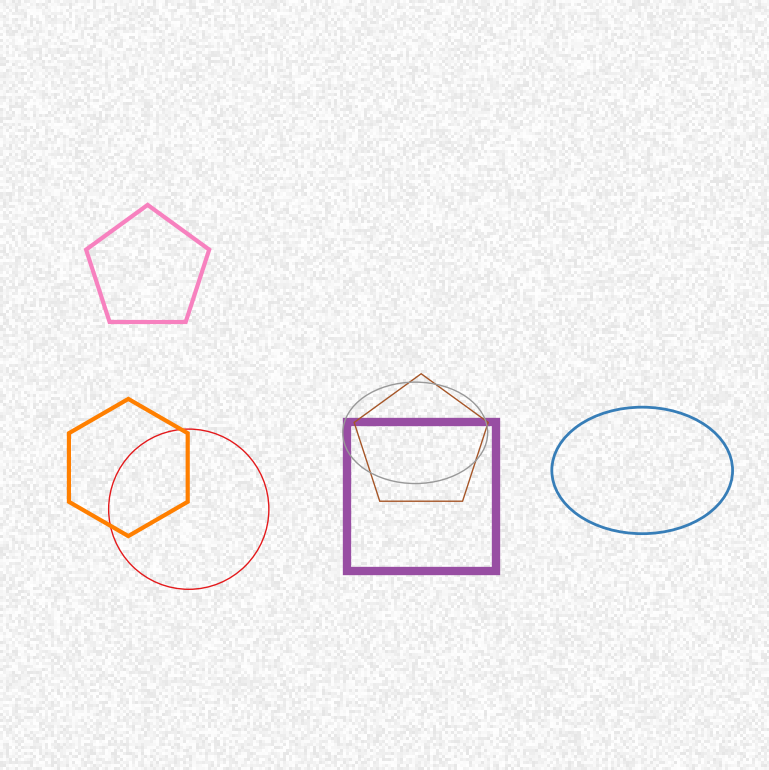[{"shape": "circle", "thickness": 0.5, "radius": 0.52, "center": [0.245, 0.339]}, {"shape": "oval", "thickness": 1, "radius": 0.59, "center": [0.834, 0.389]}, {"shape": "square", "thickness": 3, "radius": 0.48, "center": [0.547, 0.355]}, {"shape": "hexagon", "thickness": 1.5, "radius": 0.45, "center": [0.167, 0.393]}, {"shape": "pentagon", "thickness": 0.5, "radius": 0.46, "center": [0.547, 0.423]}, {"shape": "pentagon", "thickness": 1.5, "radius": 0.42, "center": [0.192, 0.65]}, {"shape": "oval", "thickness": 0.5, "radius": 0.47, "center": [0.539, 0.438]}]